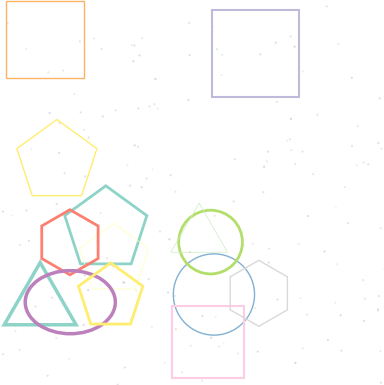[{"shape": "triangle", "thickness": 2.5, "radius": 0.54, "center": [0.104, 0.21]}, {"shape": "pentagon", "thickness": 2, "radius": 0.56, "center": [0.275, 0.405]}, {"shape": "pentagon", "thickness": 0.5, "radius": 0.47, "center": [0.296, 0.326]}, {"shape": "square", "thickness": 1.5, "radius": 0.57, "center": [0.663, 0.862]}, {"shape": "hexagon", "thickness": 2, "radius": 0.42, "center": [0.182, 0.371]}, {"shape": "circle", "thickness": 1, "radius": 0.53, "center": [0.556, 0.235]}, {"shape": "square", "thickness": 1, "radius": 0.5, "center": [0.116, 0.898]}, {"shape": "circle", "thickness": 2, "radius": 0.41, "center": [0.547, 0.371]}, {"shape": "square", "thickness": 1.5, "radius": 0.47, "center": [0.54, 0.112]}, {"shape": "hexagon", "thickness": 1, "radius": 0.43, "center": [0.672, 0.238]}, {"shape": "oval", "thickness": 2.5, "radius": 0.59, "center": [0.183, 0.215]}, {"shape": "triangle", "thickness": 0.5, "radius": 0.42, "center": [0.517, 0.387]}, {"shape": "pentagon", "thickness": 2, "radius": 0.44, "center": [0.287, 0.229]}, {"shape": "pentagon", "thickness": 1, "radius": 0.55, "center": [0.148, 0.58]}]